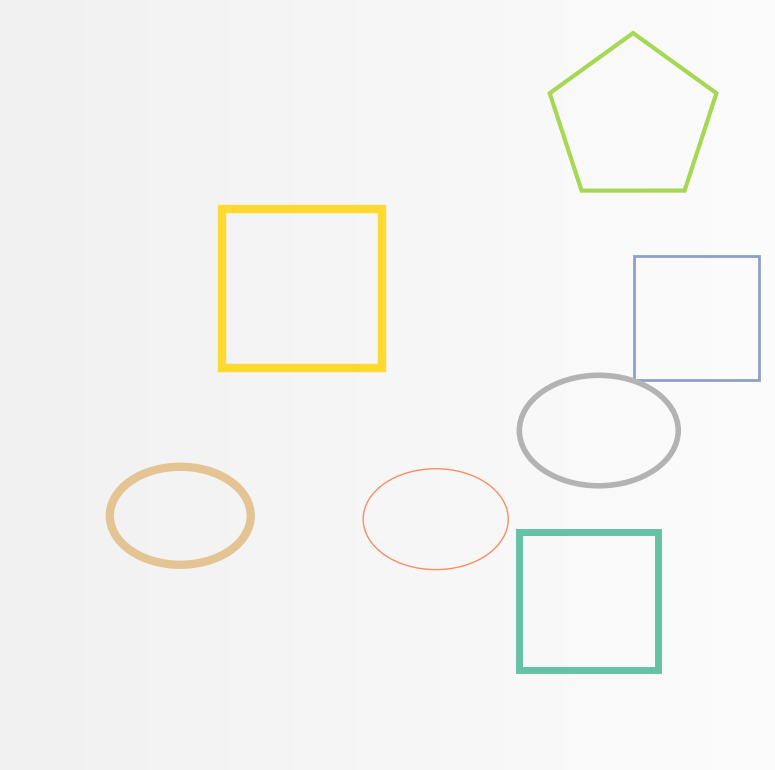[{"shape": "square", "thickness": 2.5, "radius": 0.45, "center": [0.76, 0.219]}, {"shape": "oval", "thickness": 0.5, "radius": 0.47, "center": [0.562, 0.326]}, {"shape": "square", "thickness": 1, "radius": 0.4, "center": [0.899, 0.587]}, {"shape": "pentagon", "thickness": 1.5, "radius": 0.57, "center": [0.817, 0.844]}, {"shape": "square", "thickness": 3, "radius": 0.52, "center": [0.39, 0.625]}, {"shape": "oval", "thickness": 3, "radius": 0.45, "center": [0.233, 0.33]}, {"shape": "oval", "thickness": 2, "radius": 0.51, "center": [0.773, 0.441]}]